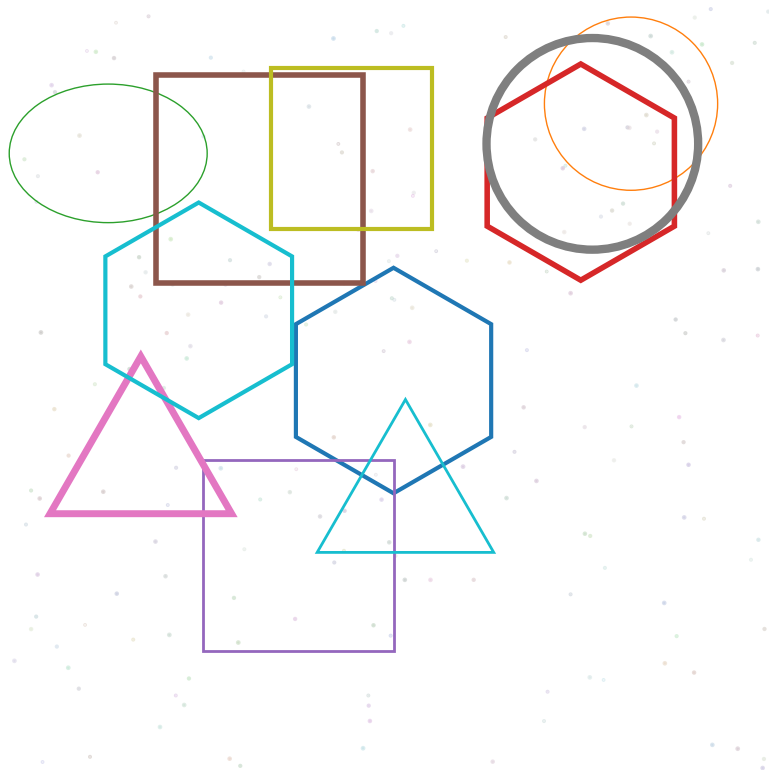[{"shape": "hexagon", "thickness": 1.5, "radius": 0.73, "center": [0.511, 0.506]}, {"shape": "circle", "thickness": 0.5, "radius": 0.56, "center": [0.82, 0.865]}, {"shape": "oval", "thickness": 0.5, "radius": 0.64, "center": [0.141, 0.801]}, {"shape": "hexagon", "thickness": 2, "radius": 0.7, "center": [0.754, 0.776]}, {"shape": "square", "thickness": 1, "radius": 0.62, "center": [0.388, 0.279]}, {"shape": "square", "thickness": 2, "radius": 0.67, "center": [0.337, 0.768]}, {"shape": "triangle", "thickness": 2.5, "radius": 0.68, "center": [0.183, 0.401]}, {"shape": "circle", "thickness": 3, "radius": 0.69, "center": [0.769, 0.813]}, {"shape": "square", "thickness": 1.5, "radius": 0.52, "center": [0.456, 0.807]}, {"shape": "hexagon", "thickness": 1.5, "radius": 0.7, "center": [0.258, 0.597]}, {"shape": "triangle", "thickness": 1, "radius": 0.66, "center": [0.527, 0.349]}]